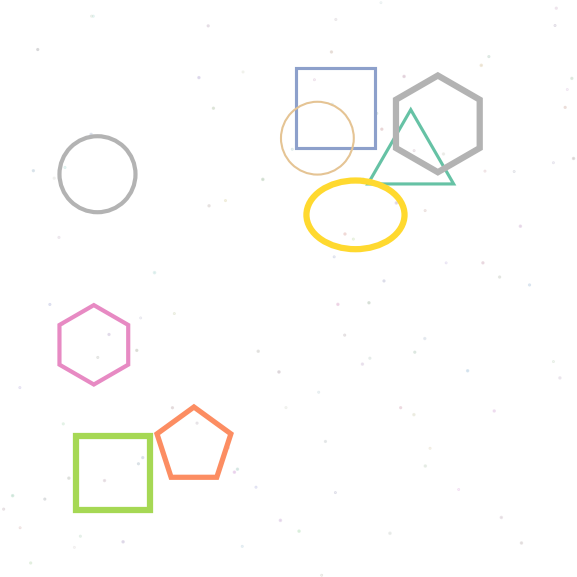[{"shape": "triangle", "thickness": 1.5, "radius": 0.43, "center": [0.711, 0.723]}, {"shape": "pentagon", "thickness": 2.5, "radius": 0.34, "center": [0.336, 0.227]}, {"shape": "square", "thickness": 1.5, "radius": 0.35, "center": [0.581, 0.812]}, {"shape": "hexagon", "thickness": 2, "radius": 0.34, "center": [0.162, 0.402]}, {"shape": "square", "thickness": 3, "radius": 0.32, "center": [0.196, 0.18]}, {"shape": "oval", "thickness": 3, "radius": 0.42, "center": [0.616, 0.627]}, {"shape": "circle", "thickness": 1, "radius": 0.32, "center": [0.55, 0.76]}, {"shape": "circle", "thickness": 2, "radius": 0.33, "center": [0.169, 0.697]}, {"shape": "hexagon", "thickness": 3, "radius": 0.42, "center": [0.758, 0.785]}]